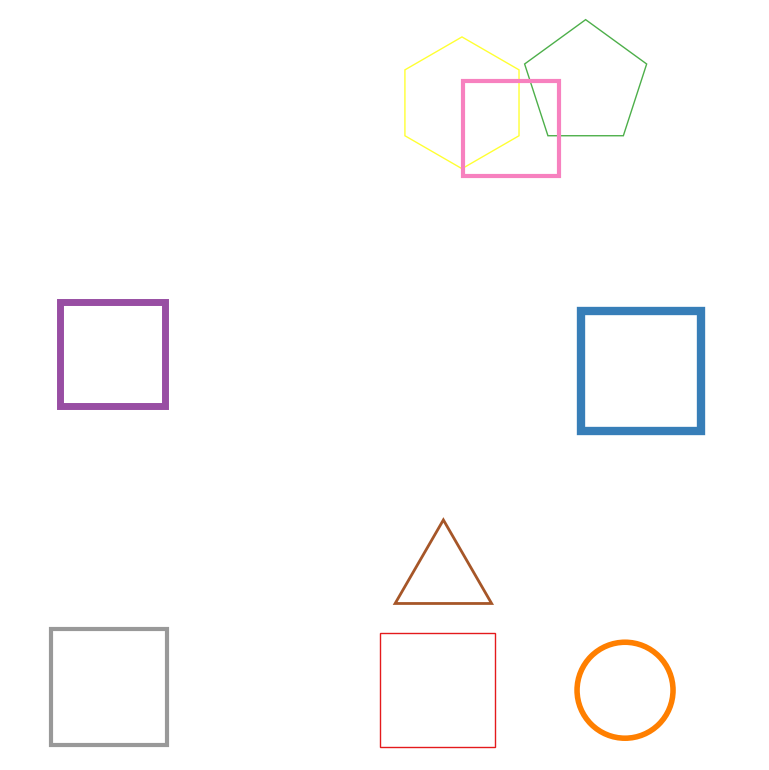[{"shape": "square", "thickness": 0.5, "radius": 0.37, "center": [0.568, 0.104]}, {"shape": "square", "thickness": 3, "radius": 0.39, "center": [0.833, 0.518]}, {"shape": "pentagon", "thickness": 0.5, "radius": 0.42, "center": [0.761, 0.891]}, {"shape": "square", "thickness": 2.5, "radius": 0.34, "center": [0.146, 0.54]}, {"shape": "circle", "thickness": 2, "radius": 0.31, "center": [0.812, 0.104]}, {"shape": "hexagon", "thickness": 0.5, "radius": 0.43, "center": [0.6, 0.866]}, {"shape": "triangle", "thickness": 1, "radius": 0.36, "center": [0.576, 0.252]}, {"shape": "square", "thickness": 1.5, "radius": 0.31, "center": [0.664, 0.833]}, {"shape": "square", "thickness": 1.5, "radius": 0.38, "center": [0.142, 0.108]}]